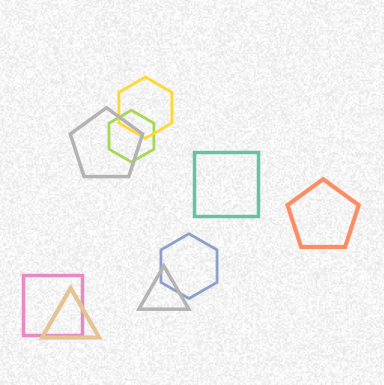[{"shape": "square", "thickness": 2.5, "radius": 0.41, "center": [0.587, 0.522]}, {"shape": "pentagon", "thickness": 3, "radius": 0.49, "center": [0.839, 0.437]}, {"shape": "hexagon", "thickness": 2, "radius": 0.42, "center": [0.491, 0.309]}, {"shape": "square", "thickness": 2.5, "radius": 0.39, "center": [0.137, 0.208]}, {"shape": "hexagon", "thickness": 2, "radius": 0.34, "center": [0.341, 0.646]}, {"shape": "hexagon", "thickness": 2, "radius": 0.4, "center": [0.378, 0.72]}, {"shape": "triangle", "thickness": 3, "radius": 0.43, "center": [0.183, 0.166]}, {"shape": "triangle", "thickness": 2.5, "radius": 0.37, "center": [0.426, 0.234]}, {"shape": "pentagon", "thickness": 2.5, "radius": 0.49, "center": [0.276, 0.621]}]